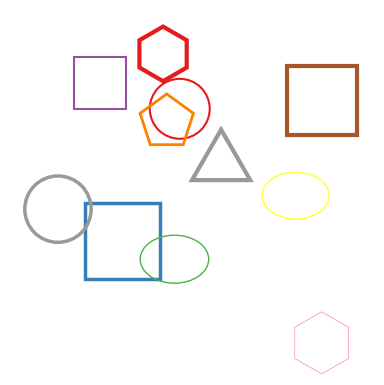[{"shape": "hexagon", "thickness": 3, "radius": 0.35, "center": [0.424, 0.86]}, {"shape": "circle", "thickness": 1.5, "radius": 0.39, "center": [0.467, 0.717]}, {"shape": "square", "thickness": 2.5, "radius": 0.49, "center": [0.318, 0.374]}, {"shape": "oval", "thickness": 1, "radius": 0.45, "center": [0.453, 0.327]}, {"shape": "square", "thickness": 1.5, "radius": 0.34, "center": [0.261, 0.784]}, {"shape": "pentagon", "thickness": 2, "radius": 0.36, "center": [0.433, 0.683]}, {"shape": "oval", "thickness": 1, "radius": 0.44, "center": [0.768, 0.492]}, {"shape": "square", "thickness": 3, "radius": 0.45, "center": [0.837, 0.739]}, {"shape": "hexagon", "thickness": 0.5, "radius": 0.4, "center": [0.835, 0.109]}, {"shape": "triangle", "thickness": 3, "radius": 0.44, "center": [0.574, 0.576]}, {"shape": "circle", "thickness": 2.5, "radius": 0.43, "center": [0.151, 0.457]}]